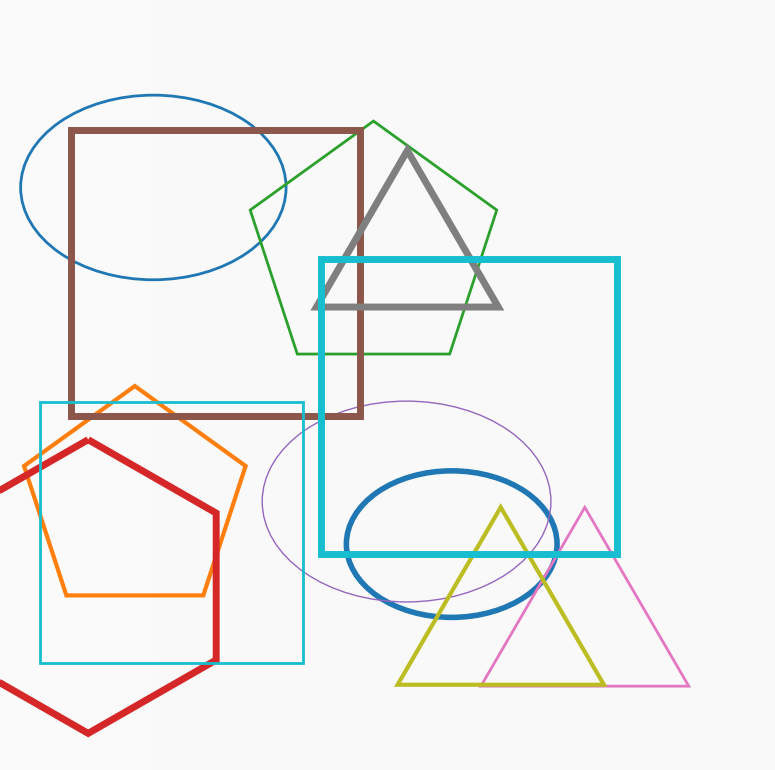[{"shape": "oval", "thickness": 1, "radius": 0.86, "center": [0.198, 0.757]}, {"shape": "oval", "thickness": 2, "radius": 0.68, "center": [0.583, 0.293]}, {"shape": "pentagon", "thickness": 1.5, "radius": 0.75, "center": [0.174, 0.348]}, {"shape": "pentagon", "thickness": 1, "radius": 0.84, "center": [0.482, 0.676]}, {"shape": "hexagon", "thickness": 2.5, "radius": 0.95, "center": [0.114, 0.238]}, {"shape": "oval", "thickness": 0.5, "radius": 0.93, "center": [0.525, 0.349]}, {"shape": "square", "thickness": 2.5, "radius": 0.93, "center": [0.278, 0.645]}, {"shape": "triangle", "thickness": 1, "radius": 0.77, "center": [0.755, 0.186]}, {"shape": "triangle", "thickness": 2.5, "radius": 0.68, "center": [0.526, 0.669]}, {"shape": "triangle", "thickness": 1.5, "radius": 0.77, "center": [0.646, 0.188]}, {"shape": "square", "thickness": 2.5, "radius": 0.96, "center": [0.605, 0.472]}, {"shape": "square", "thickness": 1, "radius": 0.85, "center": [0.222, 0.309]}]